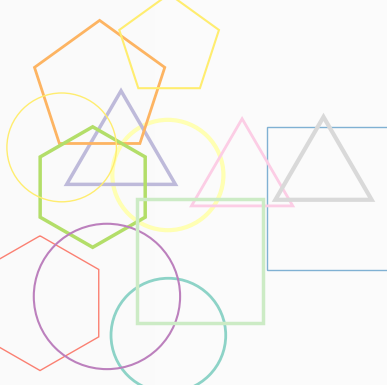[{"shape": "circle", "thickness": 2, "radius": 0.74, "center": [0.435, 0.129]}, {"shape": "circle", "thickness": 3, "radius": 0.72, "center": [0.433, 0.545]}, {"shape": "triangle", "thickness": 2.5, "radius": 0.81, "center": [0.312, 0.602]}, {"shape": "hexagon", "thickness": 1, "radius": 0.87, "center": [0.103, 0.213]}, {"shape": "square", "thickness": 1, "radius": 0.92, "center": [0.875, 0.484]}, {"shape": "pentagon", "thickness": 2, "radius": 0.88, "center": [0.257, 0.77]}, {"shape": "hexagon", "thickness": 2.5, "radius": 0.78, "center": [0.239, 0.514]}, {"shape": "triangle", "thickness": 2, "radius": 0.75, "center": [0.625, 0.541]}, {"shape": "triangle", "thickness": 3, "radius": 0.72, "center": [0.835, 0.553]}, {"shape": "circle", "thickness": 1.5, "radius": 0.94, "center": [0.276, 0.23]}, {"shape": "square", "thickness": 2.5, "radius": 0.81, "center": [0.517, 0.322]}, {"shape": "pentagon", "thickness": 1.5, "radius": 0.68, "center": [0.436, 0.88]}, {"shape": "circle", "thickness": 1, "radius": 0.71, "center": [0.159, 0.617]}]